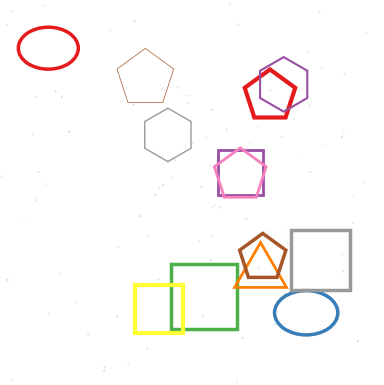[{"shape": "oval", "thickness": 2.5, "radius": 0.39, "center": [0.126, 0.875]}, {"shape": "pentagon", "thickness": 3, "radius": 0.34, "center": [0.701, 0.751]}, {"shape": "oval", "thickness": 2.5, "radius": 0.41, "center": [0.795, 0.188]}, {"shape": "square", "thickness": 2.5, "radius": 0.43, "center": [0.53, 0.23]}, {"shape": "hexagon", "thickness": 1.5, "radius": 0.35, "center": [0.737, 0.781]}, {"shape": "square", "thickness": 2, "radius": 0.29, "center": [0.625, 0.552]}, {"shape": "triangle", "thickness": 2, "radius": 0.39, "center": [0.677, 0.292]}, {"shape": "square", "thickness": 3, "radius": 0.31, "center": [0.413, 0.198]}, {"shape": "pentagon", "thickness": 2.5, "radius": 0.32, "center": [0.683, 0.331]}, {"shape": "pentagon", "thickness": 0.5, "radius": 0.39, "center": [0.378, 0.797]}, {"shape": "pentagon", "thickness": 2, "radius": 0.35, "center": [0.624, 0.545]}, {"shape": "hexagon", "thickness": 1, "radius": 0.35, "center": [0.436, 0.65]}, {"shape": "square", "thickness": 2.5, "radius": 0.39, "center": [0.832, 0.325]}]